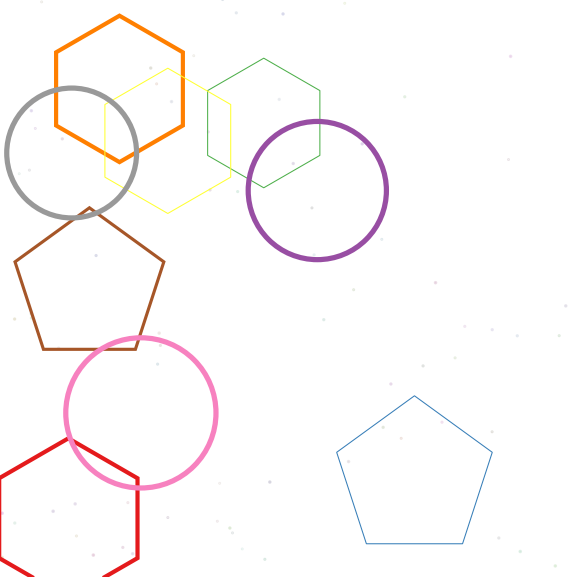[{"shape": "hexagon", "thickness": 2, "radius": 0.69, "center": [0.118, 0.102]}, {"shape": "pentagon", "thickness": 0.5, "radius": 0.71, "center": [0.718, 0.172]}, {"shape": "hexagon", "thickness": 0.5, "radius": 0.56, "center": [0.457, 0.786]}, {"shape": "circle", "thickness": 2.5, "radius": 0.6, "center": [0.549, 0.669]}, {"shape": "hexagon", "thickness": 2, "radius": 0.63, "center": [0.207, 0.845]}, {"shape": "hexagon", "thickness": 0.5, "radius": 0.63, "center": [0.291, 0.755]}, {"shape": "pentagon", "thickness": 1.5, "radius": 0.68, "center": [0.155, 0.504]}, {"shape": "circle", "thickness": 2.5, "radius": 0.65, "center": [0.244, 0.284]}, {"shape": "circle", "thickness": 2.5, "radius": 0.56, "center": [0.124, 0.734]}]